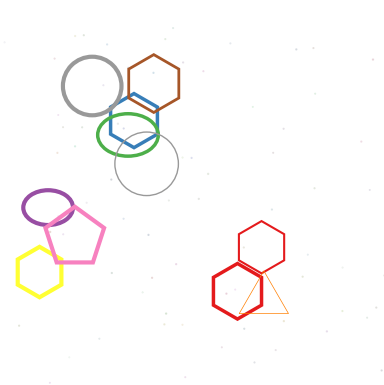[{"shape": "hexagon", "thickness": 2.5, "radius": 0.36, "center": [0.617, 0.243]}, {"shape": "hexagon", "thickness": 1.5, "radius": 0.34, "center": [0.679, 0.358]}, {"shape": "hexagon", "thickness": 2.5, "radius": 0.35, "center": [0.348, 0.687]}, {"shape": "oval", "thickness": 2.5, "radius": 0.39, "center": [0.332, 0.65]}, {"shape": "oval", "thickness": 3, "radius": 0.32, "center": [0.125, 0.461]}, {"shape": "triangle", "thickness": 0.5, "radius": 0.37, "center": [0.685, 0.222]}, {"shape": "hexagon", "thickness": 3, "radius": 0.33, "center": [0.103, 0.293]}, {"shape": "hexagon", "thickness": 2, "radius": 0.38, "center": [0.399, 0.783]}, {"shape": "pentagon", "thickness": 3, "radius": 0.4, "center": [0.194, 0.383]}, {"shape": "circle", "thickness": 3, "radius": 0.38, "center": [0.239, 0.777]}, {"shape": "circle", "thickness": 1, "radius": 0.41, "center": [0.381, 0.575]}]